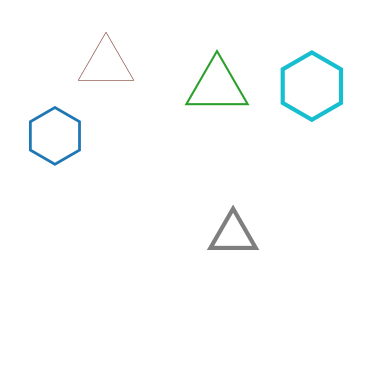[{"shape": "hexagon", "thickness": 2, "radius": 0.37, "center": [0.143, 0.647]}, {"shape": "triangle", "thickness": 1.5, "radius": 0.46, "center": [0.564, 0.775]}, {"shape": "triangle", "thickness": 0.5, "radius": 0.42, "center": [0.275, 0.833]}, {"shape": "triangle", "thickness": 3, "radius": 0.34, "center": [0.605, 0.39]}, {"shape": "hexagon", "thickness": 3, "radius": 0.44, "center": [0.81, 0.776]}]